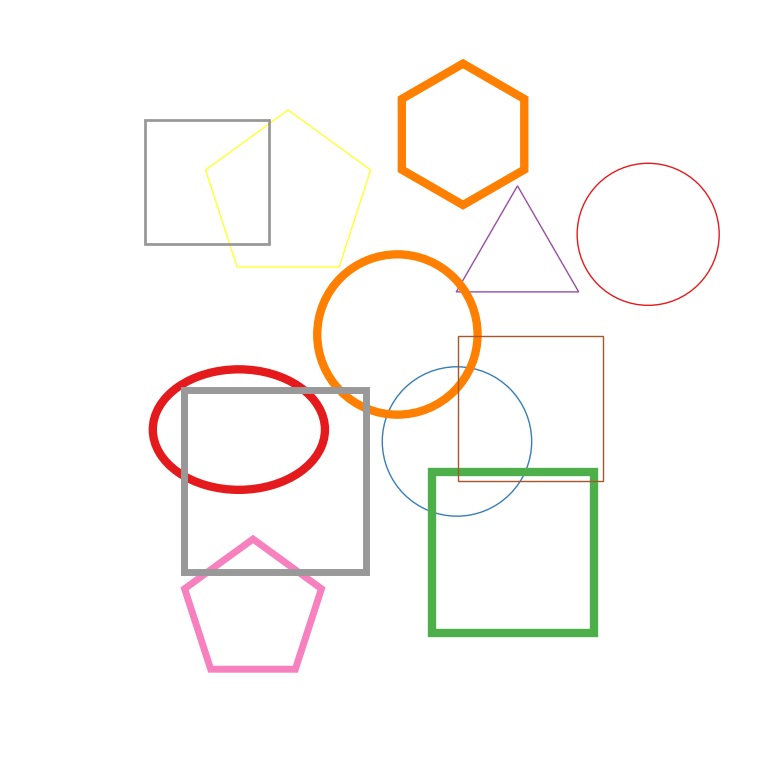[{"shape": "oval", "thickness": 3, "radius": 0.56, "center": [0.31, 0.442]}, {"shape": "circle", "thickness": 0.5, "radius": 0.46, "center": [0.842, 0.696]}, {"shape": "circle", "thickness": 0.5, "radius": 0.49, "center": [0.593, 0.427]}, {"shape": "square", "thickness": 3, "radius": 0.52, "center": [0.666, 0.282]}, {"shape": "triangle", "thickness": 0.5, "radius": 0.46, "center": [0.672, 0.667]}, {"shape": "circle", "thickness": 3, "radius": 0.52, "center": [0.516, 0.566]}, {"shape": "hexagon", "thickness": 3, "radius": 0.46, "center": [0.601, 0.826]}, {"shape": "pentagon", "thickness": 0.5, "radius": 0.56, "center": [0.374, 0.744]}, {"shape": "square", "thickness": 0.5, "radius": 0.47, "center": [0.689, 0.469]}, {"shape": "pentagon", "thickness": 2.5, "radius": 0.47, "center": [0.329, 0.206]}, {"shape": "square", "thickness": 2.5, "radius": 0.59, "center": [0.357, 0.376]}, {"shape": "square", "thickness": 1, "radius": 0.4, "center": [0.269, 0.764]}]